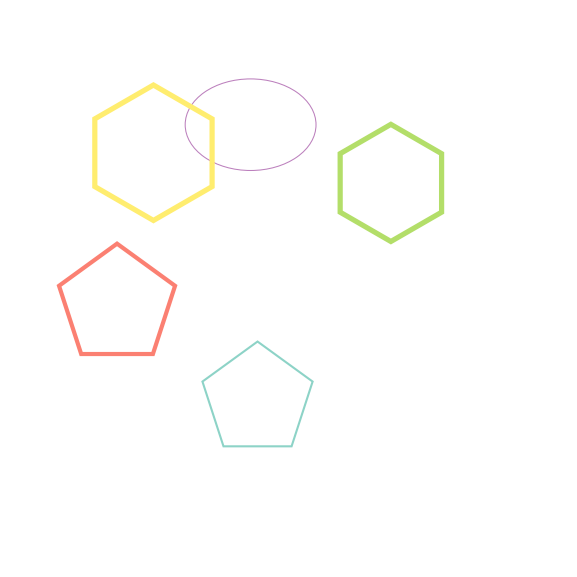[{"shape": "pentagon", "thickness": 1, "radius": 0.5, "center": [0.446, 0.307]}, {"shape": "pentagon", "thickness": 2, "radius": 0.53, "center": [0.203, 0.472]}, {"shape": "hexagon", "thickness": 2.5, "radius": 0.51, "center": [0.677, 0.682]}, {"shape": "oval", "thickness": 0.5, "radius": 0.57, "center": [0.434, 0.783]}, {"shape": "hexagon", "thickness": 2.5, "radius": 0.59, "center": [0.266, 0.735]}]